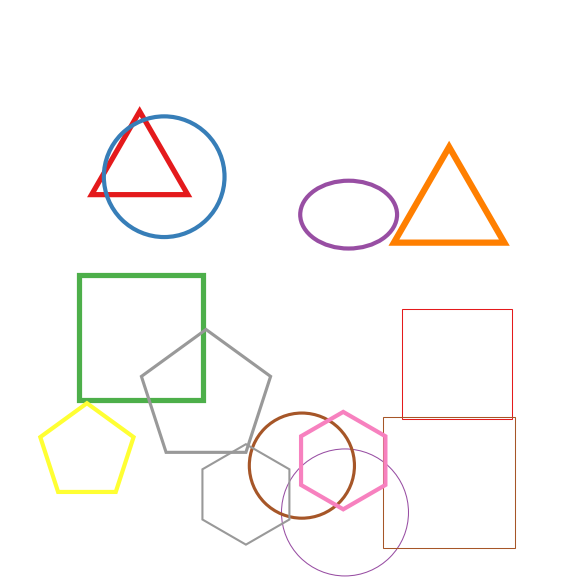[{"shape": "triangle", "thickness": 2.5, "radius": 0.48, "center": [0.242, 0.71]}, {"shape": "square", "thickness": 0.5, "radius": 0.48, "center": [0.792, 0.368]}, {"shape": "circle", "thickness": 2, "radius": 0.52, "center": [0.284, 0.693]}, {"shape": "square", "thickness": 2.5, "radius": 0.54, "center": [0.244, 0.415]}, {"shape": "oval", "thickness": 2, "radius": 0.42, "center": [0.604, 0.627]}, {"shape": "circle", "thickness": 0.5, "radius": 0.55, "center": [0.597, 0.112]}, {"shape": "triangle", "thickness": 3, "radius": 0.55, "center": [0.778, 0.634]}, {"shape": "pentagon", "thickness": 2, "radius": 0.42, "center": [0.151, 0.216]}, {"shape": "circle", "thickness": 1.5, "radius": 0.46, "center": [0.523, 0.193]}, {"shape": "square", "thickness": 0.5, "radius": 0.57, "center": [0.777, 0.164]}, {"shape": "hexagon", "thickness": 2, "radius": 0.42, "center": [0.594, 0.202]}, {"shape": "pentagon", "thickness": 1.5, "radius": 0.59, "center": [0.357, 0.311]}, {"shape": "hexagon", "thickness": 1, "radius": 0.43, "center": [0.426, 0.143]}]